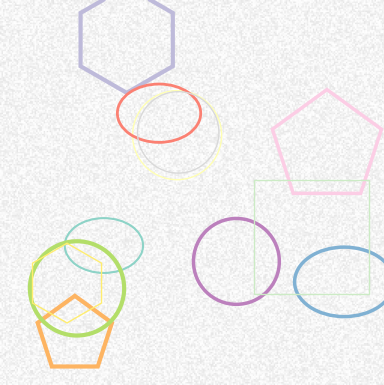[{"shape": "oval", "thickness": 1.5, "radius": 0.51, "center": [0.27, 0.362]}, {"shape": "circle", "thickness": 1, "radius": 0.58, "center": [0.46, 0.649]}, {"shape": "hexagon", "thickness": 3, "radius": 0.69, "center": [0.329, 0.897]}, {"shape": "oval", "thickness": 2, "radius": 0.54, "center": [0.413, 0.706]}, {"shape": "oval", "thickness": 2.5, "radius": 0.64, "center": [0.894, 0.268]}, {"shape": "pentagon", "thickness": 3, "radius": 0.51, "center": [0.194, 0.13]}, {"shape": "circle", "thickness": 3, "radius": 0.61, "center": [0.2, 0.251]}, {"shape": "pentagon", "thickness": 2.5, "radius": 0.74, "center": [0.849, 0.618]}, {"shape": "circle", "thickness": 1, "radius": 0.53, "center": [0.463, 0.656]}, {"shape": "circle", "thickness": 2.5, "radius": 0.56, "center": [0.614, 0.321]}, {"shape": "square", "thickness": 1, "radius": 0.74, "center": [0.809, 0.384]}, {"shape": "hexagon", "thickness": 1, "radius": 0.52, "center": [0.174, 0.265]}]